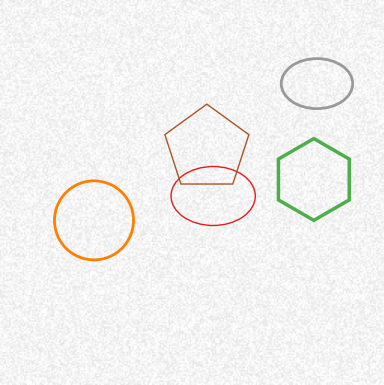[{"shape": "oval", "thickness": 1, "radius": 0.55, "center": [0.554, 0.491]}, {"shape": "hexagon", "thickness": 2.5, "radius": 0.53, "center": [0.815, 0.534]}, {"shape": "circle", "thickness": 2, "radius": 0.51, "center": [0.244, 0.428]}, {"shape": "pentagon", "thickness": 1, "radius": 0.57, "center": [0.537, 0.615]}, {"shape": "oval", "thickness": 2, "radius": 0.46, "center": [0.823, 0.783]}]